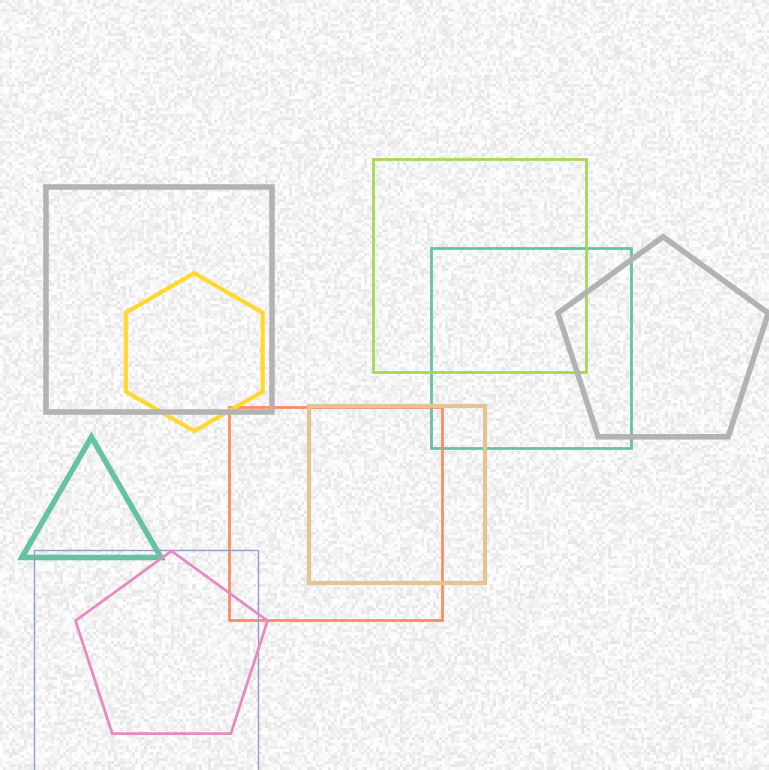[{"shape": "triangle", "thickness": 2, "radius": 0.52, "center": [0.119, 0.328]}, {"shape": "square", "thickness": 1, "radius": 0.65, "center": [0.69, 0.548]}, {"shape": "square", "thickness": 1, "radius": 0.69, "center": [0.435, 0.333]}, {"shape": "square", "thickness": 0.5, "radius": 0.73, "center": [0.19, 0.14]}, {"shape": "pentagon", "thickness": 1, "radius": 0.66, "center": [0.223, 0.153]}, {"shape": "square", "thickness": 1, "radius": 0.69, "center": [0.623, 0.656]}, {"shape": "hexagon", "thickness": 1.5, "radius": 0.51, "center": [0.252, 0.543]}, {"shape": "square", "thickness": 1.5, "radius": 0.57, "center": [0.516, 0.358]}, {"shape": "square", "thickness": 2, "radius": 0.73, "center": [0.207, 0.611]}, {"shape": "pentagon", "thickness": 2, "radius": 0.72, "center": [0.861, 0.549]}]